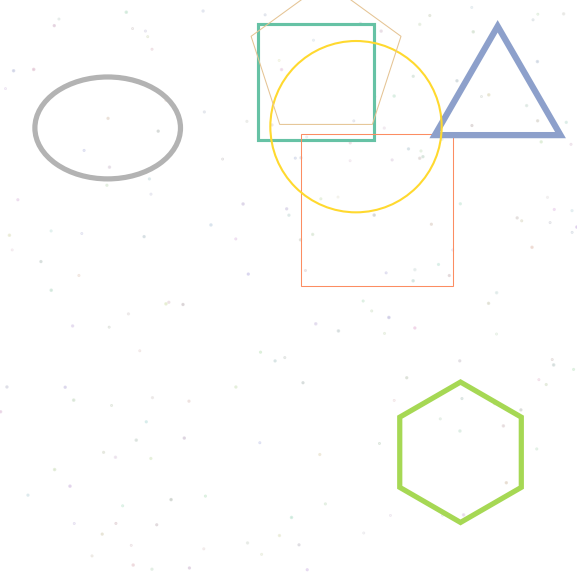[{"shape": "square", "thickness": 1.5, "radius": 0.5, "center": [0.547, 0.858]}, {"shape": "square", "thickness": 0.5, "radius": 0.66, "center": [0.653, 0.636]}, {"shape": "triangle", "thickness": 3, "radius": 0.63, "center": [0.862, 0.828]}, {"shape": "hexagon", "thickness": 2.5, "radius": 0.61, "center": [0.797, 0.216]}, {"shape": "circle", "thickness": 1, "radius": 0.74, "center": [0.616, 0.78]}, {"shape": "pentagon", "thickness": 0.5, "radius": 0.68, "center": [0.565, 0.894]}, {"shape": "oval", "thickness": 2.5, "radius": 0.63, "center": [0.186, 0.778]}]